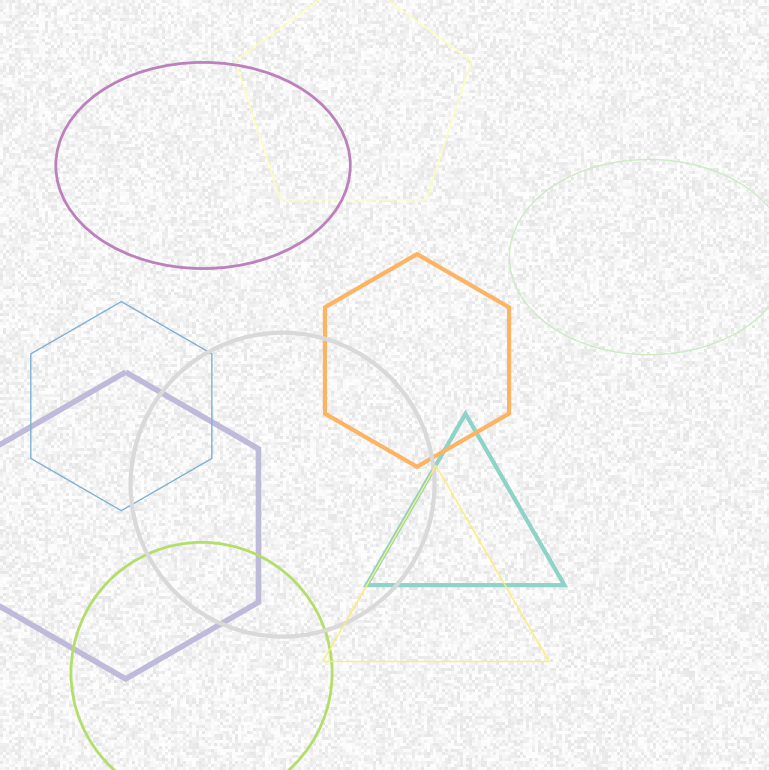[{"shape": "triangle", "thickness": 1.5, "radius": 0.74, "center": [0.605, 0.314]}, {"shape": "pentagon", "thickness": 0.5, "radius": 0.81, "center": [0.459, 0.871]}, {"shape": "hexagon", "thickness": 2, "radius": 1.0, "center": [0.163, 0.318]}, {"shape": "hexagon", "thickness": 0.5, "radius": 0.68, "center": [0.158, 0.473]}, {"shape": "hexagon", "thickness": 1.5, "radius": 0.69, "center": [0.542, 0.532]}, {"shape": "circle", "thickness": 1, "radius": 0.85, "center": [0.262, 0.126]}, {"shape": "circle", "thickness": 1.5, "radius": 0.99, "center": [0.367, 0.371]}, {"shape": "oval", "thickness": 1, "radius": 0.96, "center": [0.264, 0.785]}, {"shape": "oval", "thickness": 0.5, "radius": 0.91, "center": [0.843, 0.666]}, {"shape": "triangle", "thickness": 0.5, "radius": 0.85, "center": [0.566, 0.226]}]